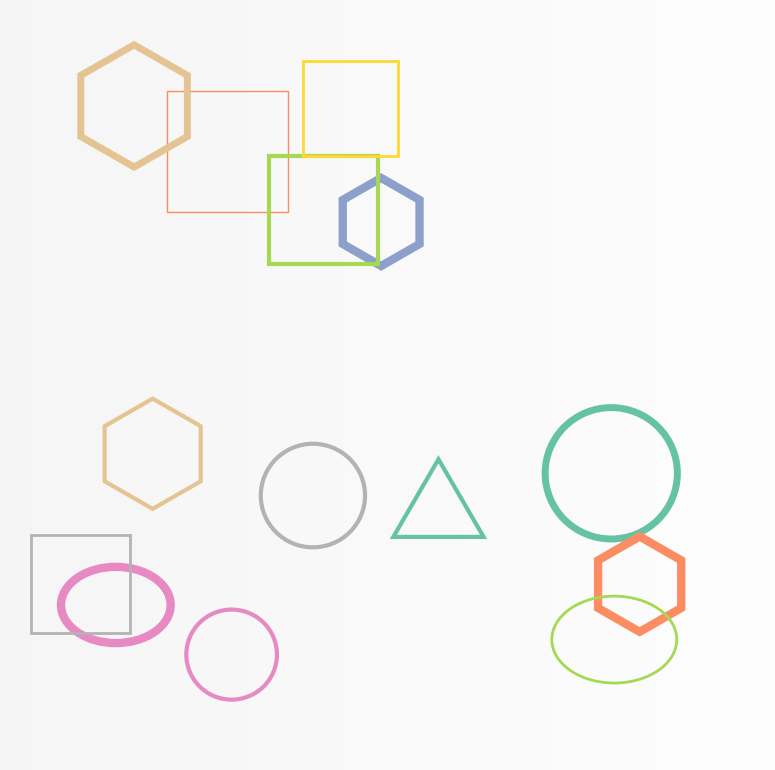[{"shape": "triangle", "thickness": 1.5, "radius": 0.34, "center": [0.566, 0.336]}, {"shape": "circle", "thickness": 2.5, "radius": 0.43, "center": [0.789, 0.385]}, {"shape": "square", "thickness": 0.5, "radius": 0.39, "center": [0.294, 0.803]}, {"shape": "hexagon", "thickness": 3, "radius": 0.31, "center": [0.825, 0.241]}, {"shape": "hexagon", "thickness": 3, "radius": 0.29, "center": [0.492, 0.712]}, {"shape": "circle", "thickness": 1.5, "radius": 0.29, "center": [0.299, 0.15]}, {"shape": "oval", "thickness": 3, "radius": 0.35, "center": [0.149, 0.214]}, {"shape": "oval", "thickness": 1, "radius": 0.4, "center": [0.793, 0.169]}, {"shape": "square", "thickness": 1.5, "radius": 0.35, "center": [0.417, 0.728]}, {"shape": "square", "thickness": 1, "radius": 0.31, "center": [0.452, 0.859]}, {"shape": "hexagon", "thickness": 1.5, "radius": 0.36, "center": [0.197, 0.411]}, {"shape": "hexagon", "thickness": 2.5, "radius": 0.4, "center": [0.173, 0.862]}, {"shape": "circle", "thickness": 1.5, "radius": 0.34, "center": [0.404, 0.356]}, {"shape": "square", "thickness": 1, "radius": 0.32, "center": [0.104, 0.241]}]